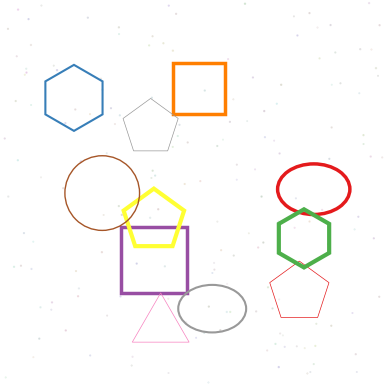[{"shape": "pentagon", "thickness": 0.5, "radius": 0.4, "center": [0.778, 0.241]}, {"shape": "oval", "thickness": 2.5, "radius": 0.47, "center": [0.815, 0.509]}, {"shape": "hexagon", "thickness": 1.5, "radius": 0.43, "center": [0.192, 0.746]}, {"shape": "hexagon", "thickness": 3, "radius": 0.38, "center": [0.79, 0.381]}, {"shape": "square", "thickness": 2.5, "radius": 0.43, "center": [0.401, 0.324]}, {"shape": "square", "thickness": 2.5, "radius": 0.33, "center": [0.517, 0.77]}, {"shape": "pentagon", "thickness": 3, "radius": 0.41, "center": [0.4, 0.427]}, {"shape": "circle", "thickness": 1, "radius": 0.48, "center": [0.266, 0.499]}, {"shape": "triangle", "thickness": 0.5, "radius": 0.43, "center": [0.417, 0.154]}, {"shape": "oval", "thickness": 1.5, "radius": 0.44, "center": [0.551, 0.198]}, {"shape": "pentagon", "thickness": 0.5, "radius": 0.38, "center": [0.391, 0.669]}]